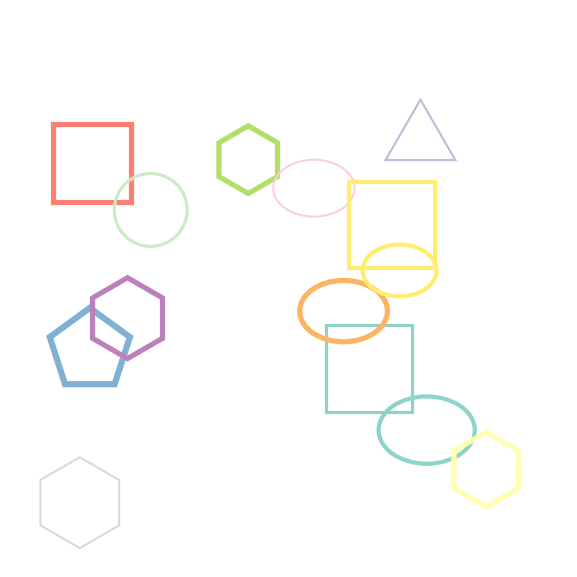[{"shape": "square", "thickness": 1.5, "radius": 0.38, "center": [0.639, 0.362]}, {"shape": "oval", "thickness": 2, "radius": 0.42, "center": [0.739, 0.254]}, {"shape": "hexagon", "thickness": 2.5, "radius": 0.32, "center": [0.842, 0.186]}, {"shape": "triangle", "thickness": 1, "radius": 0.35, "center": [0.728, 0.757]}, {"shape": "square", "thickness": 2.5, "radius": 0.34, "center": [0.16, 0.717]}, {"shape": "pentagon", "thickness": 3, "radius": 0.36, "center": [0.156, 0.393]}, {"shape": "oval", "thickness": 2.5, "radius": 0.38, "center": [0.595, 0.46]}, {"shape": "hexagon", "thickness": 2.5, "radius": 0.29, "center": [0.43, 0.723]}, {"shape": "oval", "thickness": 1, "radius": 0.35, "center": [0.543, 0.673]}, {"shape": "hexagon", "thickness": 1, "radius": 0.39, "center": [0.138, 0.129]}, {"shape": "hexagon", "thickness": 2.5, "radius": 0.35, "center": [0.221, 0.448]}, {"shape": "circle", "thickness": 1.5, "radius": 0.32, "center": [0.261, 0.636]}, {"shape": "oval", "thickness": 2, "radius": 0.32, "center": [0.692, 0.531]}, {"shape": "square", "thickness": 2, "radius": 0.37, "center": [0.679, 0.609]}]